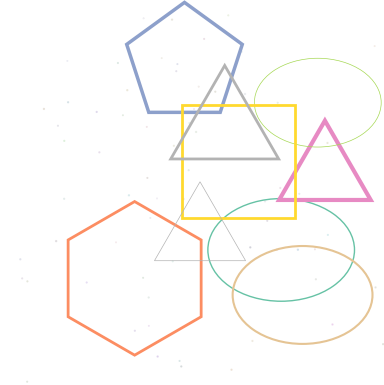[{"shape": "oval", "thickness": 1, "radius": 0.95, "center": [0.73, 0.351]}, {"shape": "hexagon", "thickness": 2, "radius": 1.0, "center": [0.35, 0.277]}, {"shape": "pentagon", "thickness": 2.5, "radius": 0.79, "center": [0.479, 0.836]}, {"shape": "triangle", "thickness": 3, "radius": 0.69, "center": [0.844, 0.549]}, {"shape": "oval", "thickness": 0.5, "radius": 0.82, "center": [0.825, 0.733]}, {"shape": "square", "thickness": 2, "radius": 0.74, "center": [0.62, 0.581]}, {"shape": "oval", "thickness": 1.5, "radius": 0.91, "center": [0.786, 0.234]}, {"shape": "triangle", "thickness": 0.5, "radius": 0.68, "center": [0.52, 0.391]}, {"shape": "triangle", "thickness": 2, "radius": 0.81, "center": [0.584, 0.668]}]